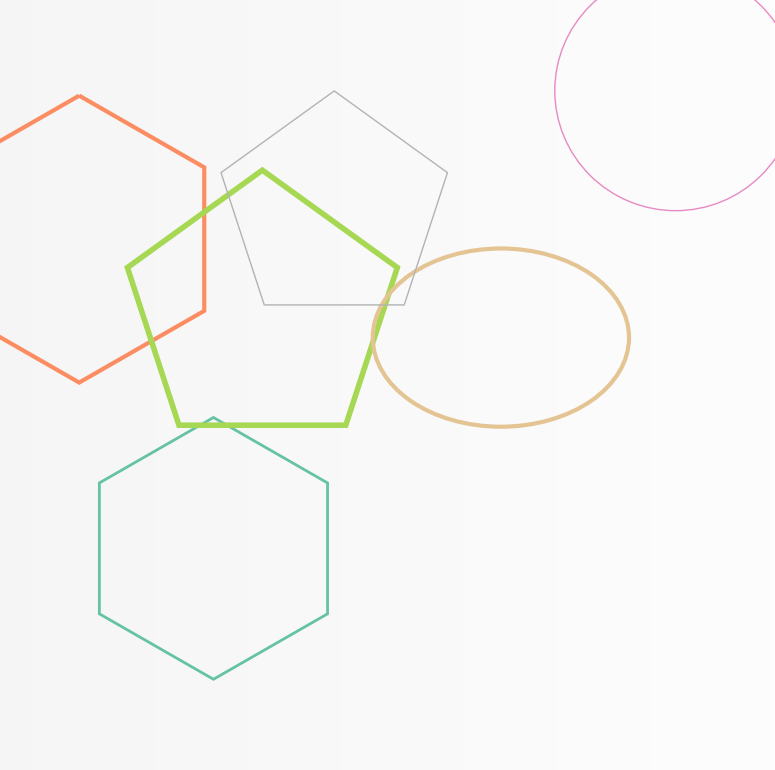[{"shape": "hexagon", "thickness": 1, "radius": 0.85, "center": [0.275, 0.288]}, {"shape": "hexagon", "thickness": 1.5, "radius": 0.93, "center": [0.102, 0.689]}, {"shape": "circle", "thickness": 0.5, "radius": 0.78, "center": [0.872, 0.882]}, {"shape": "pentagon", "thickness": 2, "radius": 0.92, "center": [0.339, 0.596]}, {"shape": "oval", "thickness": 1.5, "radius": 0.83, "center": [0.646, 0.562]}, {"shape": "pentagon", "thickness": 0.5, "radius": 0.77, "center": [0.431, 0.728]}]